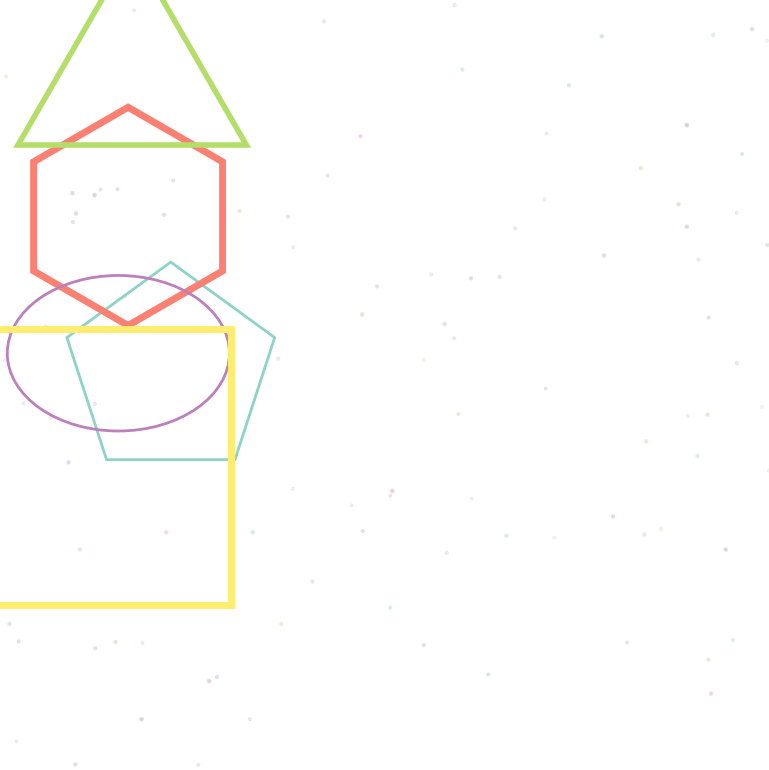[{"shape": "pentagon", "thickness": 1, "radius": 0.71, "center": [0.222, 0.518]}, {"shape": "hexagon", "thickness": 2.5, "radius": 0.71, "center": [0.166, 0.719]}, {"shape": "triangle", "thickness": 2, "radius": 0.86, "center": [0.172, 0.897]}, {"shape": "oval", "thickness": 1, "radius": 0.72, "center": [0.154, 0.541]}, {"shape": "square", "thickness": 2.5, "radius": 0.9, "center": [0.121, 0.394]}]